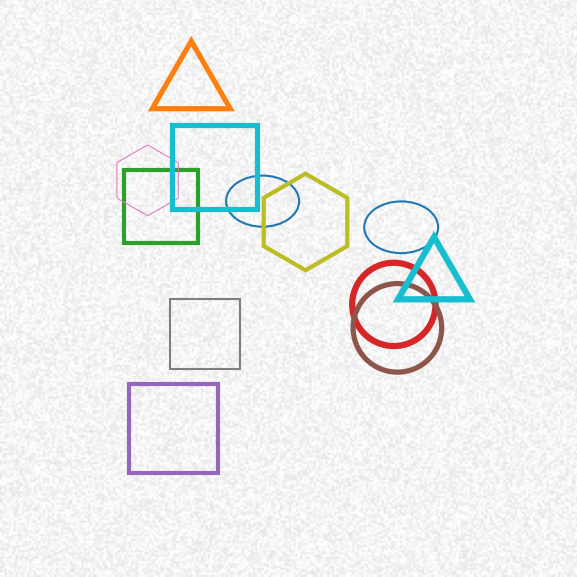[{"shape": "oval", "thickness": 1, "radius": 0.32, "center": [0.455, 0.651]}, {"shape": "oval", "thickness": 1, "radius": 0.32, "center": [0.695, 0.606]}, {"shape": "triangle", "thickness": 2.5, "radius": 0.39, "center": [0.331, 0.85]}, {"shape": "square", "thickness": 2, "radius": 0.32, "center": [0.279, 0.642]}, {"shape": "circle", "thickness": 3, "radius": 0.36, "center": [0.682, 0.472]}, {"shape": "square", "thickness": 2, "radius": 0.39, "center": [0.3, 0.257]}, {"shape": "circle", "thickness": 2.5, "radius": 0.38, "center": [0.688, 0.431]}, {"shape": "hexagon", "thickness": 0.5, "radius": 0.31, "center": [0.256, 0.687]}, {"shape": "square", "thickness": 1, "radius": 0.3, "center": [0.355, 0.42]}, {"shape": "hexagon", "thickness": 2, "radius": 0.42, "center": [0.529, 0.615]}, {"shape": "square", "thickness": 2.5, "radius": 0.37, "center": [0.371, 0.71]}, {"shape": "triangle", "thickness": 3, "radius": 0.36, "center": [0.752, 0.517]}]